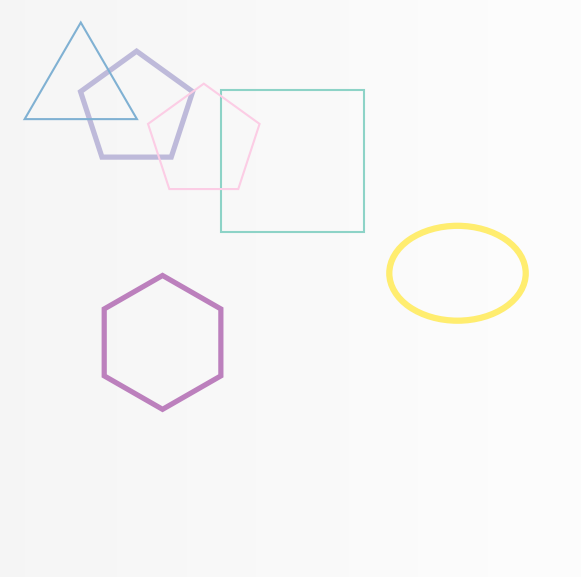[{"shape": "square", "thickness": 1, "radius": 0.62, "center": [0.503, 0.72]}, {"shape": "pentagon", "thickness": 2.5, "radius": 0.51, "center": [0.235, 0.809]}, {"shape": "triangle", "thickness": 1, "radius": 0.56, "center": [0.139, 0.849]}, {"shape": "pentagon", "thickness": 1, "radius": 0.5, "center": [0.351, 0.753]}, {"shape": "hexagon", "thickness": 2.5, "radius": 0.58, "center": [0.28, 0.406]}, {"shape": "oval", "thickness": 3, "radius": 0.59, "center": [0.787, 0.526]}]